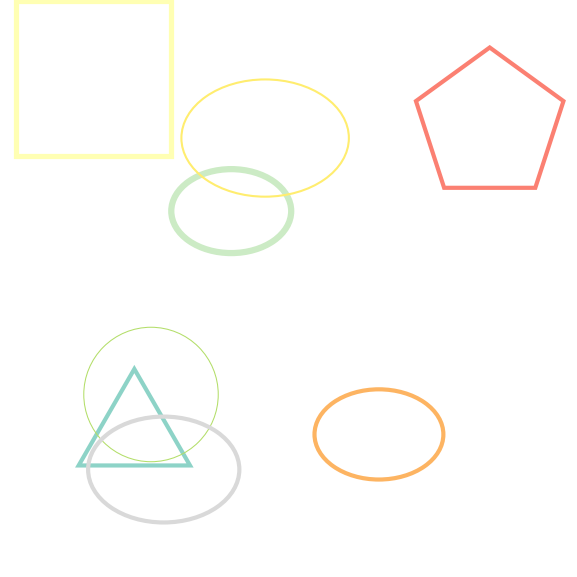[{"shape": "triangle", "thickness": 2, "radius": 0.56, "center": [0.233, 0.249]}, {"shape": "square", "thickness": 2.5, "radius": 0.67, "center": [0.162, 0.864]}, {"shape": "pentagon", "thickness": 2, "radius": 0.67, "center": [0.848, 0.783]}, {"shape": "oval", "thickness": 2, "radius": 0.56, "center": [0.656, 0.247]}, {"shape": "circle", "thickness": 0.5, "radius": 0.58, "center": [0.261, 0.316]}, {"shape": "oval", "thickness": 2, "radius": 0.65, "center": [0.284, 0.186]}, {"shape": "oval", "thickness": 3, "radius": 0.52, "center": [0.4, 0.634]}, {"shape": "oval", "thickness": 1, "radius": 0.72, "center": [0.459, 0.76]}]